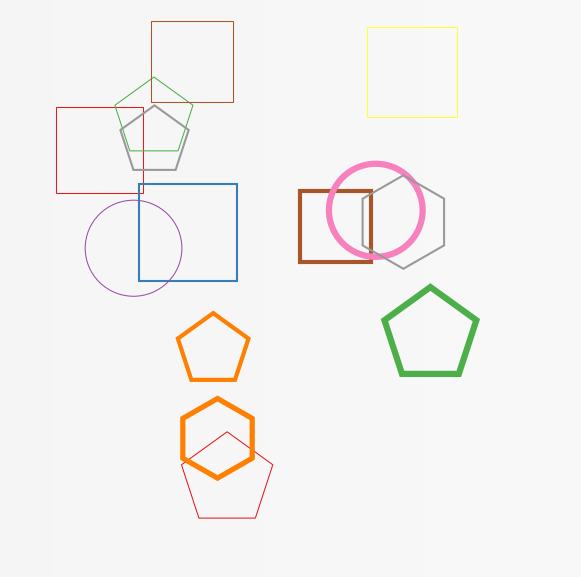[{"shape": "pentagon", "thickness": 0.5, "radius": 0.41, "center": [0.391, 0.169]}, {"shape": "square", "thickness": 0.5, "radius": 0.37, "center": [0.172, 0.739]}, {"shape": "square", "thickness": 1, "radius": 0.42, "center": [0.323, 0.597]}, {"shape": "pentagon", "thickness": 3, "radius": 0.42, "center": [0.741, 0.419]}, {"shape": "pentagon", "thickness": 0.5, "radius": 0.35, "center": [0.265, 0.795]}, {"shape": "circle", "thickness": 0.5, "radius": 0.42, "center": [0.23, 0.569]}, {"shape": "pentagon", "thickness": 2, "radius": 0.32, "center": [0.367, 0.393]}, {"shape": "hexagon", "thickness": 2.5, "radius": 0.34, "center": [0.374, 0.24]}, {"shape": "square", "thickness": 0.5, "radius": 0.39, "center": [0.709, 0.874]}, {"shape": "square", "thickness": 0.5, "radius": 0.35, "center": [0.33, 0.893]}, {"shape": "square", "thickness": 2, "radius": 0.31, "center": [0.577, 0.607]}, {"shape": "circle", "thickness": 3, "radius": 0.4, "center": [0.647, 0.635]}, {"shape": "pentagon", "thickness": 1, "radius": 0.31, "center": [0.266, 0.755]}, {"shape": "hexagon", "thickness": 1, "radius": 0.4, "center": [0.694, 0.615]}]